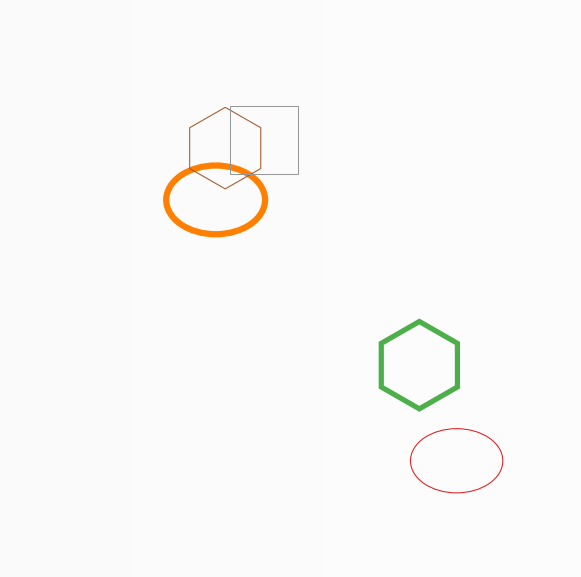[{"shape": "oval", "thickness": 0.5, "radius": 0.4, "center": [0.786, 0.201]}, {"shape": "hexagon", "thickness": 2.5, "radius": 0.38, "center": [0.721, 0.367]}, {"shape": "oval", "thickness": 3, "radius": 0.43, "center": [0.371, 0.653]}, {"shape": "hexagon", "thickness": 0.5, "radius": 0.35, "center": [0.387, 0.743]}, {"shape": "square", "thickness": 0.5, "radius": 0.29, "center": [0.454, 0.757]}]